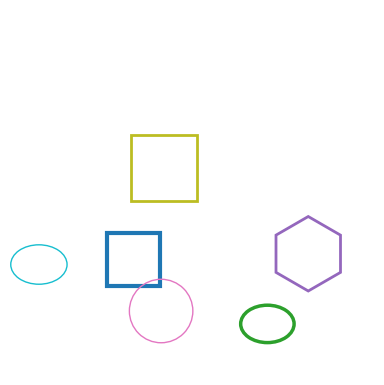[{"shape": "square", "thickness": 3, "radius": 0.34, "center": [0.346, 0.326]}, {"shape": "oval", "thickness": 2.5, "radius": 0.35, "center": [0.695, 0.159]}, {"shape": "hexagon", "thickness": 2, "radius": 0.48, "center": [0.801, 0.341]}, {"shape": "circle", "thickness": 1, "radius": 0.41, "center": [0.418, 0.192]}, {"shape": "square", "thickness": 2, "radius": 0.43, "center": [0.426, 0.563]}, {"shape": "oval", "thickness": 1, "radius": 0.37, "center": [0.101, 0.313]}]